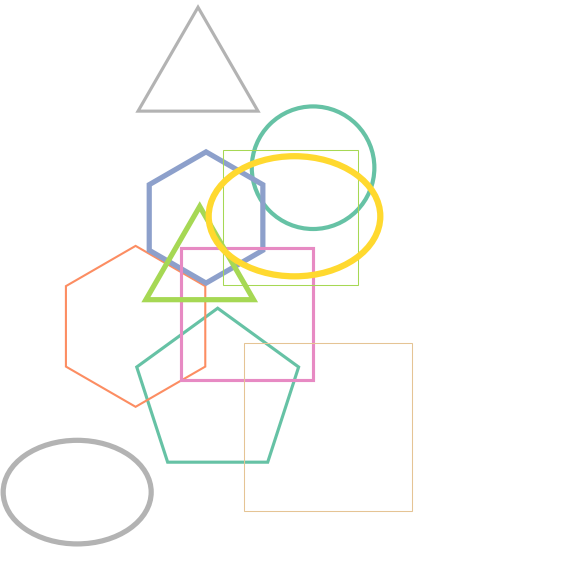[{"shape": "pentagon", "thickness": 1.5, "radius": 0.74, "center": [0.377, 0.318]}, {"shape": "circle", "thickness": 2, "radius": 0.53, "center": [0.542, 0.709]}, {"shape": "hexagon", "thickness": 1, "radius": 0.7, "center": [0.235, 0.434]}, {"shape": "hexagon", "thickness": 2.5, "radius": 0.57, "center": [0.357, 0.623]}, {"shape": "square", "thickness": 1.5, "radius": 0.57, "center": [0.428, 0.455]}, {"shape": "triangle", "thickness": 2.5, "radius": 0.54, "center": [0.346, 0.534]}, {"shape": "square", "thickness": 0.5, "radius": 0.59, "center": [0.503, 0.622]}, {"shape": "oval", "thickness": 3, "radius": 0.74, "center": [0.51, 0.625]}, {"shape": "square", "thickness": 0.5, "radius": 0.73, "center": [0.568, 0.26]}, {"shape": "oval", "thickness": 2.5, "radius": 0.64, "center": [0.134, 0.147]}, {"shape": "triangle", "thickness": 1.5, "radius": 0.6, "center": [0.343, 0.867]}]